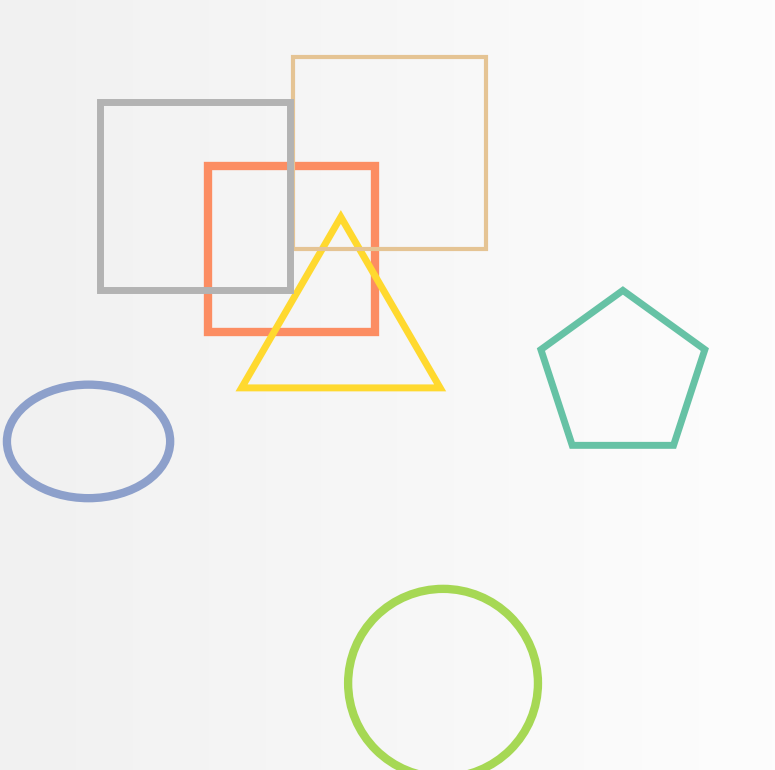[{"shape": "pentagon", "thickness": 2.5, "radius": 0.56, "center": [0.804, 0.512]}, {"shape": "square", "thickness": 3, "radius": 0.54, "center": [0.376, 0.676]}, {"shape": "oval", "thickness": 3, "radius": 0.53, "center": [0.114, 0.427]}, {"shape": "circle", "thickness": 3, "radius": 0.61, "center": [0.572, 0.113]}, {"shape": "triangle", "thickness": 2.5, "radius": 0.74, "center": [0.44, 0.57]}, {"shape": "square", "thickness": 1.5, "radius": 0.62, "center": [0.502, 0.801]}, {"shape": "square", "thickness": 2.5, "radius": 0.61, "center": [0.252, 0.745]}]